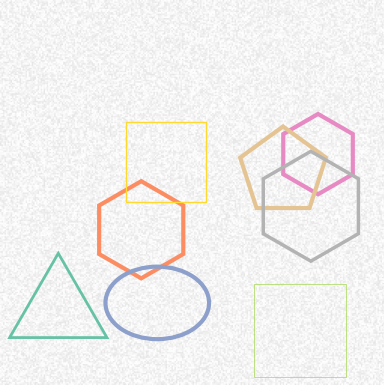[{"shape": "triangle", "thickness": 2, "radius": 0.73, "center": [0.151, 0.196]}, {"shape": "hexagon", "thickness": 3, "radius": 0.63, "center": [0.367, 0.403]}, {"shape": "oval", "thickness": 3, "radius": 0.67, "center": [0.408, 0.213]}, {"shape": "hexagon", "thickness": 3, "radius": 0.52, "center": [0.826, 0.6]}, {"shape": "square", "thickness": 0.5, "radius": 0.6, "center": [0.779, 0.141]}, {"shape": "square", "thickness": 1, "radius": 0.52, "center": [0.432, 0.58]}, {"shape": "pentagon", "thickness": 3, "radius": 0.59, "center": [0.735, 0.554]}, {"shape": "hexagon", "thickness": 2.5, "radius": 0.71, "center": [0.807, 0.464]}]